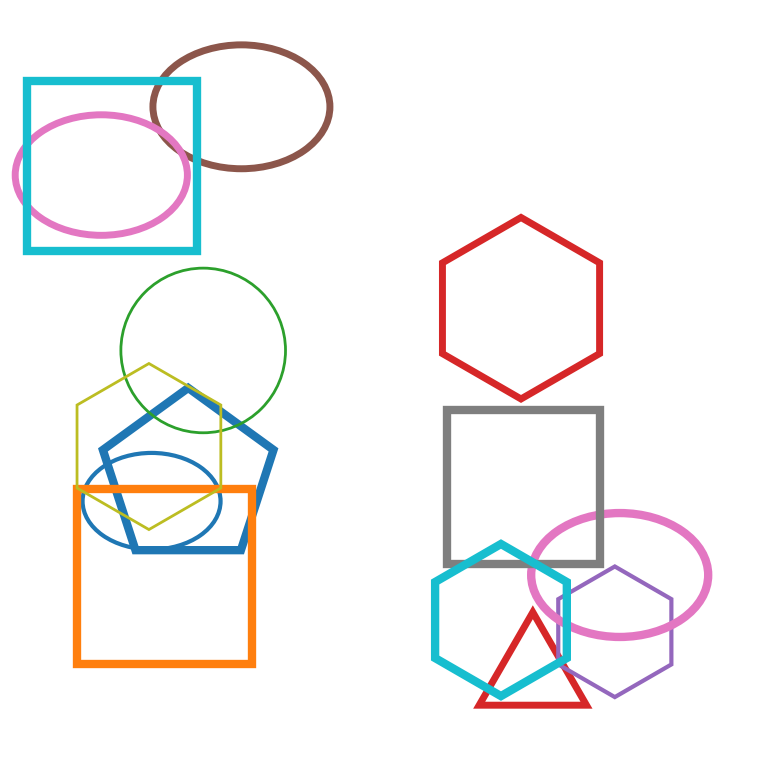[{"shape": "pentagon", "thickness": 3, "radius": 0.58, "center": [0.244, 0.38]}, {"shape": "oval", "thickness": 1.5, "radius": 0.45, "center": [0.197, 0.349]}, {"shape": "square", "thickness": 3, "radius": 0.57, "center": [0.213, 0.251]}, {"shape": "circle", "thickness": 1, "radius": 0.53, "center": [0.264, 0.545]}, {"shape": "hexagon", "thickness": 2.5, "radius": 0.59, "center": [0.677, 0.6]}, {"shape": "triangle", "thickness": 2.5, "radius": 0.4, "center": [0.692, 0.124]}, {"shape": "hexagon", "thickness": 1.5, "radius": 0.42, "center": [0.798, 0.18]}, {"shape": "oval", "thickness": 2.5, "radius": 0.57, "center": [0.314, 0.861]}, {"shape": "oval", "thickness": 3, "radius": 0.57, "center": [0.805, 0.253]}, {"shape": "oval", "thickness": 2.5, "radius": 0.56, "center": [0.132, 0.773]}, {"shape": "square", "thickness": 3, "radius": 0.5, "center": [0.68, 0.367]}, {"shape": "hexagon", "thickness": 1, "radius": 0.54, "center": [0.193, 0.42]}, {"shape": "square", "thickness": 3, "radius": 0.55, "center": [0.145, 0.785]}, {"shape": "hexagon", "thickness": 3, "radius": 0.49, "center": [0.651, 0.195]}]